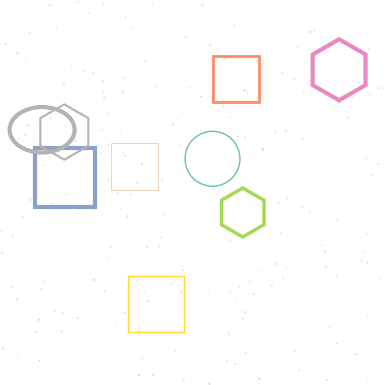[{"shape": "circle", "thickness": 1, "radius": 0.36, "center": [0.552, 0.588]}, {"shape": "square", "thickness": 2, "radius": 0.3, "center": [0.612, 0.795]}, {"shape": "square", "thickness": 3, "radius": 0.39, "center": [0.169, 0.539]}, {"shape": "hexagon", "thickness": 3, "radius": 0.4, "center": [0.881, 0.819]}, {"shape": "hexagon", "thickness": 2.5, "radius": 0.32, "center": [0.631, 0.448]}, {"shape": "square", "thickness": 1, "radius": 0.37, "center": [0.405, 0.211]}, {"shape": "square", "thickness": 0.5, "radius": 0.3, "center": [0.349, 0.566]}, {"shape": "oval", "thickness": 3, "radius": 0.42, "center": [0.109, 0.663]}, {"shape": "hexagon", "thickness": 1.5, "radius": 0.36, "center": [0.167, 0.657]}]